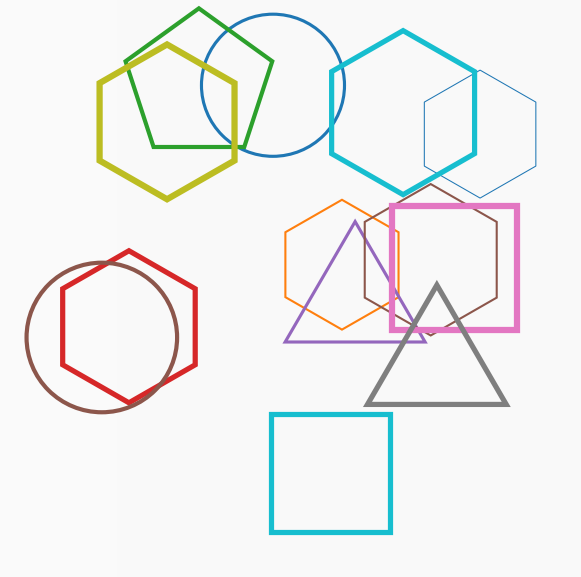[{"shape": "hexagon", "thickness": 0.5, "radius": 0.55, "center": [0.826, 0.767]}, {"shape": "circle", "thickness": 1.5, "radius": 0.62, "center": [0.47, 0.852]}, {"shape": "hexagon", "thickness": 1, "radius": 0.56, "center": [0.588, 0.541]}, {"shape": "pentagon", "thickness": 2, "radius": 0.66, "center": [0.342, 0.852]}, {"shape": "hexagon", "thickness": 2.5, "radius": 0.66, "center": [0.222, 0.433]}, {"shape": "triangle", "thickness": 1.5, "radius": 0.7, "center": [0.611, 0.476]}, {"shape": "circle", "thickness": 2, "radius": 0.65, "center": [0.175, 0.415]}, {"shape": "hexagon", "thickness": 1, "radius": 0.66, "center": [0.741, 0.549]}, {"shape": "square", "thickness": 3, "radius": 0.54, "center": [0.782, 0.535]}, {"shape": "triangle", "thickness": 2.5, "radius": 0.69, "center": [0.752, 0.368]}, {"shape": "hexagon", "thickness": 3, "radius": 0.67, "center": [0.287, 0.788]}, {"shape": "hexagon", "thickness": 2.5, "radius": 0.71, "center": [0.694, 0.804]}, {"shape": "square", "thickness": 2.5, "radius": 0.51, "center": [0.568, 0.181]}]